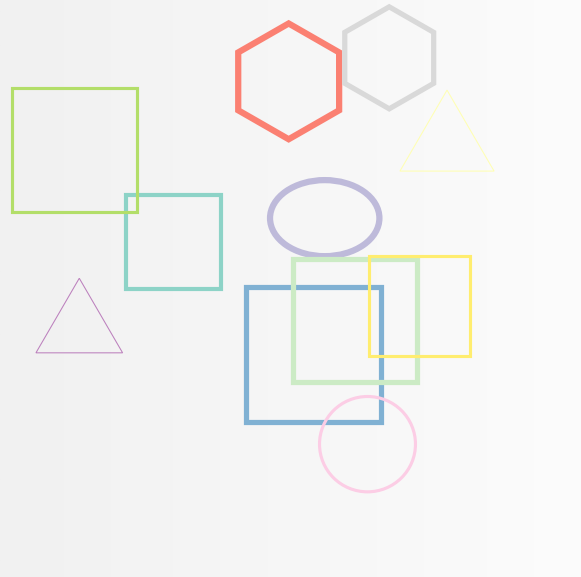[{"shape": "square", "thickness": 2, "radius": 0.41, "center": [0.298, 0.58]}, {"shape": "triangle", "thickness": 0.5, "radius": 0.47, "center": [0.769, 0.75]}, {"shape": "oval", "thickness": 3, "radius": 0.47, "center": [0.559, 0.621]}, {"shape": "hexagon", "thickness": 3, "radius": 0.5, "center": [0.497, 0.858]}, {"shape": "square", "thickness": 2.5, "radius": 0.58, "center": [0.539, 0.385]}, {"shape": "square", "thickness": 1.5, "radius": 0.54, "center": [0.129, 0.74]}, {"shape": "circle", "thickness": 1.5, "radius": 0.41, "center": [0.632, 0.23]}, {"shape": "hexagon", "thickness": 2.5, "radius": 0.44, "center": [0.67, 0.899]}, {"shape": "triangle", "thickness": 0.5, "radius": 0.43, "center": [0.136, 0.431]}, {"shape": "square", "thickness": 2.5, "radius": 0.53, "center": [0.611, 0.444]}, {"shape": "square", "thickness": 1.5, "radius": 0.43, "center": [0.722, 0.469]}]